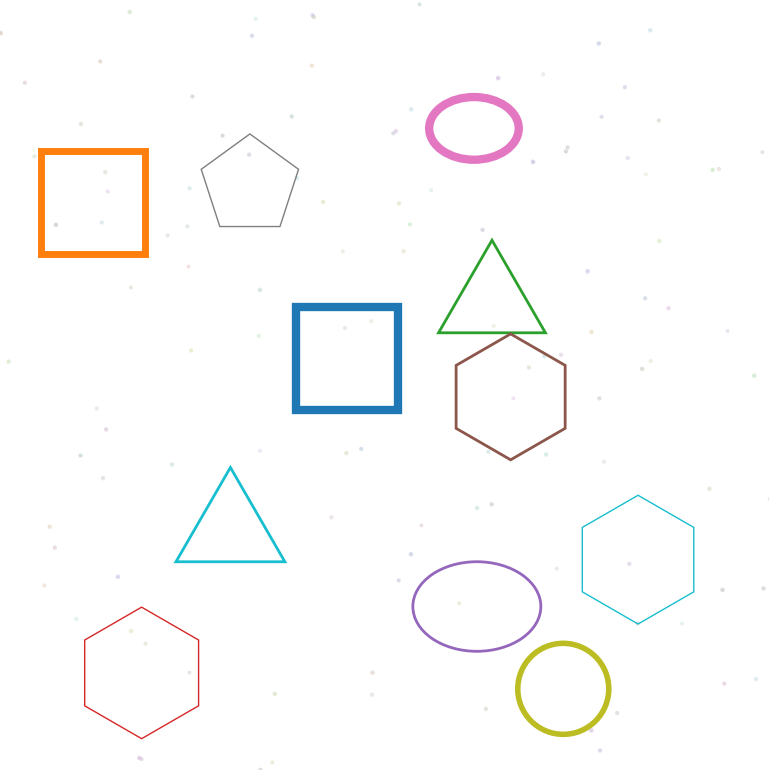[{"shape": "square", "thickness": 3, "radius": 0.33, "center": [0.45, 0.534]}, {"shape": "square", "thickness": 2.5, "radius": 0.34, "center": [0.121, 0.737]}, {"shape": "triangle", "thickness": 1, "radius": 0.4, "center": [0.639, 0.608]}, {"shape": "hexagon", "thickness": 0.5, "radius": 0.43, "center": [0.184, 0.126]}, {"shape": "oval", "thickness": 1, "radius": 0.42, "center": [0.619, 0.212]}, {"shape": "hexagon", "thickness": 1, "radius": 0.41, "center": [0.663, 0.485]}, {"shape": "oval", "thickness": 3, "radius": 0.29, "center": [0.616, 0.833]}, {"shape": "pentagon", "thickness": 0.5, "radius": 0.33, "center": [0.325, 0.76]}, {"shape": "circle", "thickness": 2, "radius": 0.3, "center": [0.732, 0.105]}, {"shape": "hexagon", "thickness": 0.5, "radius": 0.42, "center": [0.829, 0.273]}, {"shape": "triangle", "thickness": 1, "radius": 0.41, "center": [0.299, 0.311]}]